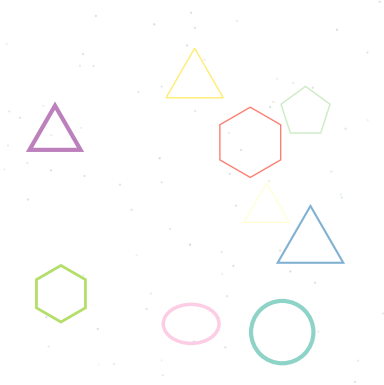[{"shape": "circle", "thickness": 3, "radius": 0.41, "center": [0.733, 0.137]}, {"shape": "triangle", "thickness": 0.5, "radius": 0.34, "center": [0.692, 0.457]}, {"shape": "hexagon", "thickness": 1, "radius": 0.46, "center": [0.65, 0.63]}, {"shape": "triangle", "thickness": 1.5, "radius": 0.49, "center": [0.806, 0.367]}, {"shape": "hexagon", "thickness": 2, "radius": 0.37, "center": [0.158, 0.237]}, {"shape": "oval", "thickness": 2.5, "radius": 0.36, "center": [0.497, 0.159]}, {"shape": "triangle", "thickness": 3, "radius": 0.38, "center": [0.143, 0.649]}, {"shape": "pentagon", "thickness": 1, "radius": 0.33, "center": [0.794, 0.709]}, {"shape": "triangle", "thickness": 1, "radius": 0.43, "center": [0.506, 0.789]}]